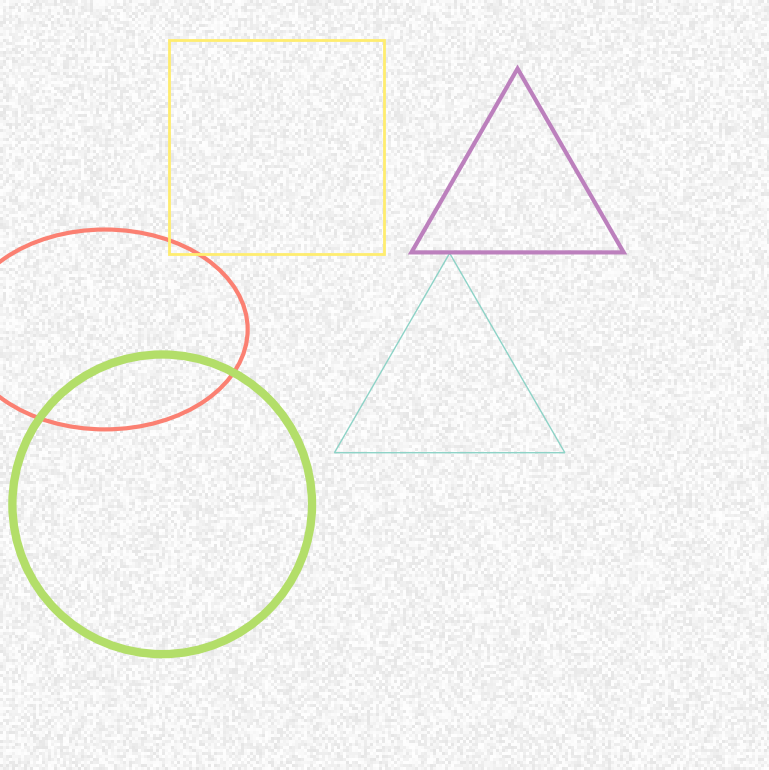[{"shape": "triangle", "thickness": 0.5, "radius": 0.86, "center": [0.584, 0.498]}, {"shape": "oval", "thickness": 1.5, "radius": 0.93, "center": [0.136, 0.572]}, {"shape": "circle", "thickness": 3, "radius": 0.97, "center": [0.211, 0.345]}, {"shape": "triangle", "thickness": 1.5, "radius": 0.8, "center": [0.672, 0.752]}, {"shape": "square", "thickness": 1, "radius": 0.7, "center": [0.359, 0.809]}]